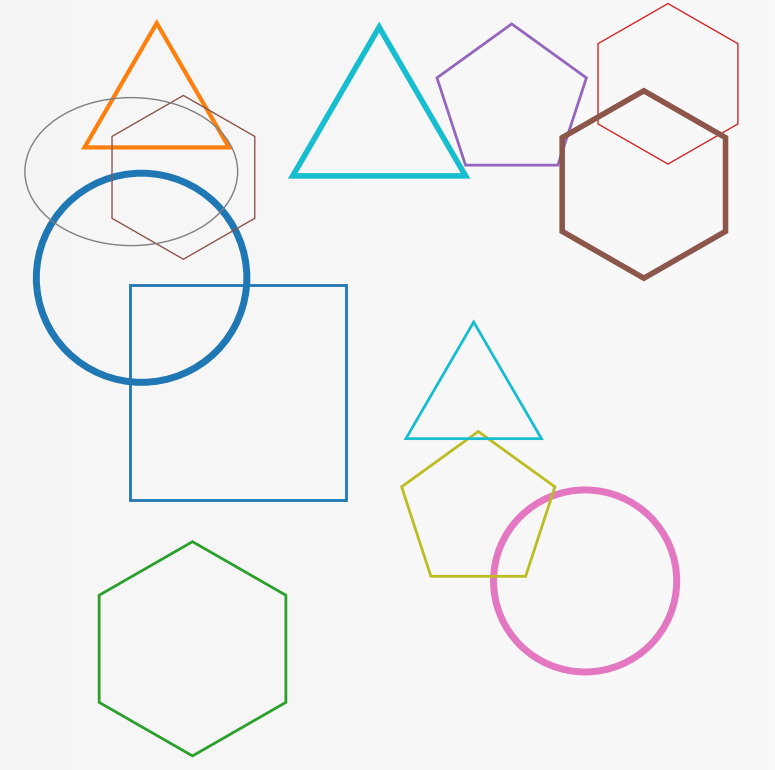[{"shape": "square", "thickness": 1, "radius": 0.7, "center": [0.307, 0.49]}, {"shape": "circle", "thickness": 2.5, "radius": 0.68, "center": [0.183, 0.639]}, {"shape": "triangle", "thickness": 1.5, "radius": 0.54, "center": [0.202, 0.862]}, {"shape": "hexagon", "thickness": 1, "radius": 0.7, "center": [0.248, 0.157]}, {"shape": "hexagon", "thickness": 0.5, "radius": 0.52, "center": [0.862, 0.891]}, {"shape": "pentagon", "thickness": 1, "radius": 0.51, "center": [0.66, 0.868]}, {"shape": "hexagon", "thickness": 2, "radius": 0.61, "center": [0.831, 0.76]}, {"shape": "hexagon", "thickness": 0.5, "radius": 0.53, "center": [0.237, 0.77]}, {"shape": "circle", "thickness": 2.5, "radius": 0.59, "center": [0.755, 0.246]}, {"shape": "oval", "thickness": 0.5, "radius": 0.69, "center": [0.169, 0.777]}, {"shape": "pentagon", "thickness": 1, "radius": 0.52, "center": [0.617, 0.336]}, {"shape": "triangle", "thickness": 2, "radius": 0.64, "center": [0.489, 0.836]}, {"shape": "triangle", "thickness": 1, "radius": 0.5, "center": [0.611, 0.481]}]